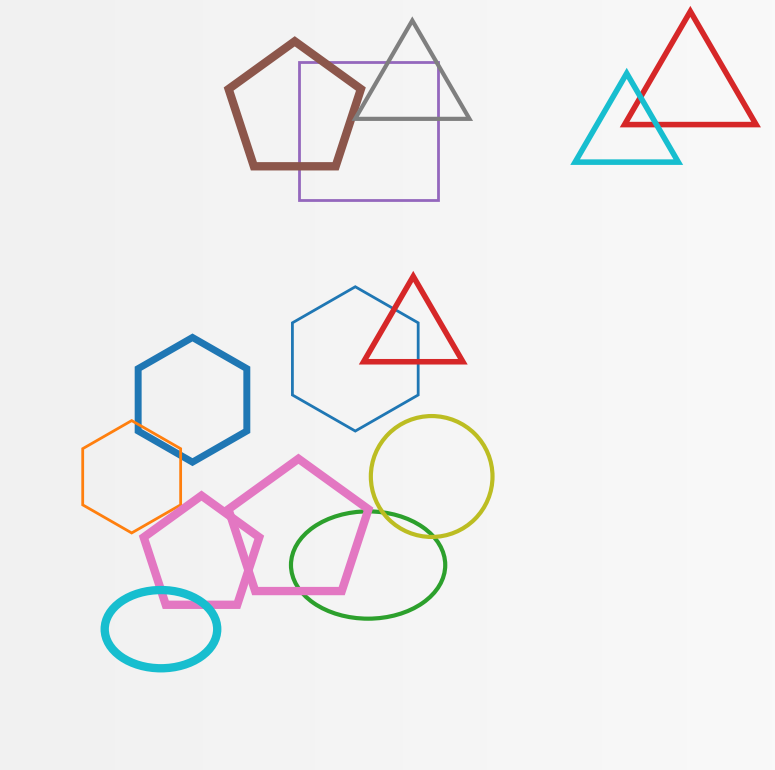[{"shape": "hexagon", "thickness": 1, "radius": 0.47, "center": [0.458, 0.534]}, {"shape": "hexagon", "thickness": 2.5, "radius": 0.4, "center": [0.248, 0.481]}, {"shape": "hexagon", "thickness": 1, "radius": 0.36, "center": [0.17, 0.381]}, {"shape": "oval", "thickness": 1.5, "radius": 0.5, "center": [0.475, 0.266]}, {"shape": "triangle", "thickness": 2, "radius": 0.37, "center": [0.533, 0.567]}, {"shape": "triangle", "thickness": 2, "radius": 0.49, "center": [0.891, 0.887]}, {"shape": "square", "thickness": 1, "radius": 0.45, "center": [0.475, 0.83]}, {"shape": "pentagon", "thickness": 3, "radius": 0.45, "center": [0.38, 0.857]}, {"shape": "pentagon", "thickness": 3, "radius": 0.39, "center": [0.26, 0.278]}, {"shape": "pentagon", "thickness": 3, "radius": 0.47, "center": [0.385, 0.309]}, {"shape": "triangle", "thickness": 1.5, "radius": 0.43, "center": [0.532, 0.888]}, {"shape": "circle", "thickness": 1.5, "radius": 0.39, "center": [0.557, 0.381]}, {"shape": "oval", "thickness": 3, "radius": 0.36, "center": [0.208, 0.183]}, {"shape": "triangle", "thickness": 2, "radius": 0.38, "center": [0.809, 0.828]}]